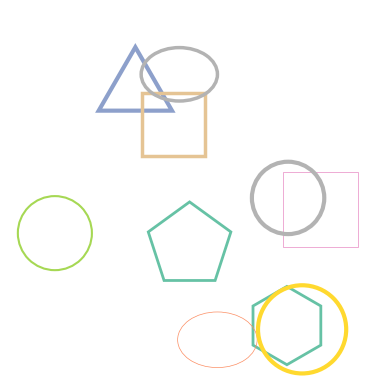[{"shape": "hexagon", "thickness": 2, "radius": 0.51, "center": [0.745, 0.154]}, {"shape": "pentagon", "thickness": 2, "radius": 0.56, "center": [0.492, 0.363]}, {"shape": "oval", "thickness": 0.5, "radius": 0.52, "center": [0.565, 0.117]}, {"shape": "triangle", "thickness": 3, "radius": 0.55, "center": [0.352, 0.768]}, {"shape": "square", "thickness": 0.5, "radius": 0.49, "center": [0.833, 0.456]}, {"shape": "circle", "thickness": 1.5, "radius": 0.48, "center": [0.143, 0.394]}, {"shape": "circle", "thickness": 3, "radius": 0.57, "center": [0.785, 0.145]}, {"shape": "square", "thickness": 2.5, "radius": 0.41, "center": [0.451, 0.677]}, {"shape": "oval", "thickness": 2.5, "radius": 0.5, "center": [0.466, 0.807]}, {"shape": "circle", "thickness": 3, "radius": 0.47, "center": [0.748, 0.486]}]